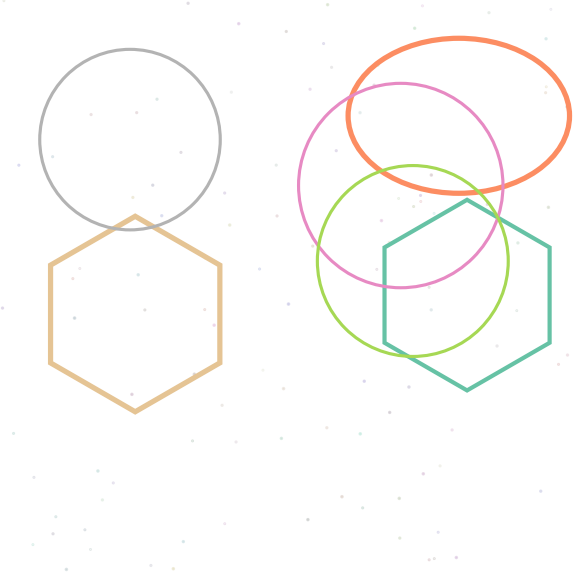[{"shape": "hexagon", "thickness": 2, "radius": 0.83, "center": [0.809, 0.488]}, {"shape": "oval", "thickness": 2.5, "radius": 0.96, "center": [0.794, 0.799]}, {"shape": "circle", "thickness": 1.5, "radius": 0.88, "center": [0.694, 0.678]}, {"shape": "circle", "thickness": 1.5, "radius": 0.83, "center": [0.715, 0.547]}, {"shape": "hexagon", "thickness": 2.5, "radius": 0.85, "center": [0.234, 0.455]}, {"shape": "circle", "thickness": 1.5, "radius": 0.78, "center": [0.225, 0.757]}]